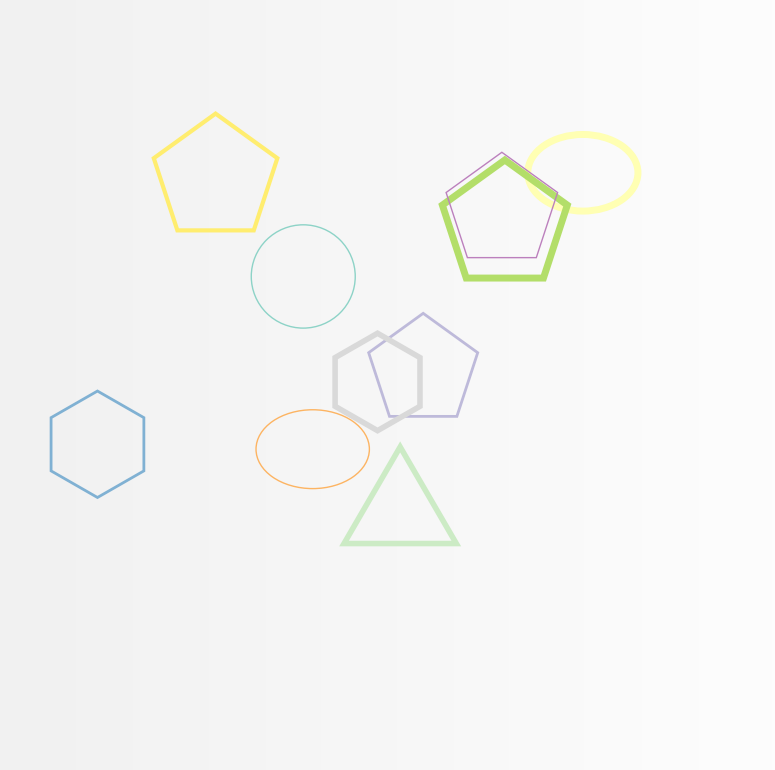[{"shape": "circle", "thickness": 0.5, "radius": 0.34, "center": [0.391, 0.641]}, {"shape": "oval", "thickness": 2.5, "radius": 0.36, "center": [0.752, 0.776]}, {"shape": "pentagon", "thickness": 1, "radius": 0.37, "center": [0.546, 0.519]}, {"shape": "hexagon", "thickness": 1, "radius": 0.35, "center": [0.126, 0.423]}, {"shape": "oval", "thickness": 0.5, "radius": 0.37, "center": [0.403, 0.417]}, {"shape": "pentagon", "thickness": 2.5, "radius": 0.42, "center": [0.651, 0.707]}, {"shape": "hexagon", "thickness": 2, "radius": 0.32, "center": [0.487, 0.504]}, {"shape": "pentagon", "thickness": 0.5, "radius": 0.38, "center": [0.648, 0.727]}, {"shape": "triangle", "thickness": 2, "radius": 0.42, "center": [0.516, 0.336]}, {"shape": "pentagon", "thickness": 1.5, "radius": 0.42, "center": [0.278, 0.769]}]